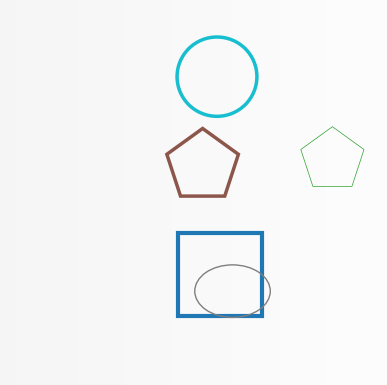[{"shape": "square", "thickness": 3, "radius": 0.54, "center": [0.568, 0.287]}, {"shape": "pentagon", "thickness": 0.5, "radius": 0.43, "center": [0.858, 0.585]}, {"shape": "pentagon", "thickness": 2.5, "radius": 0.49, "center": [0.523, 0.569]}, {"shape": "oval", "thickness": 1, "radius": 0.49, "center": [0.6, 0.244]}, {"shape": "circle", "thickness": 2.5, "radius": 0.52, "center": [0.56, 0.801]}]